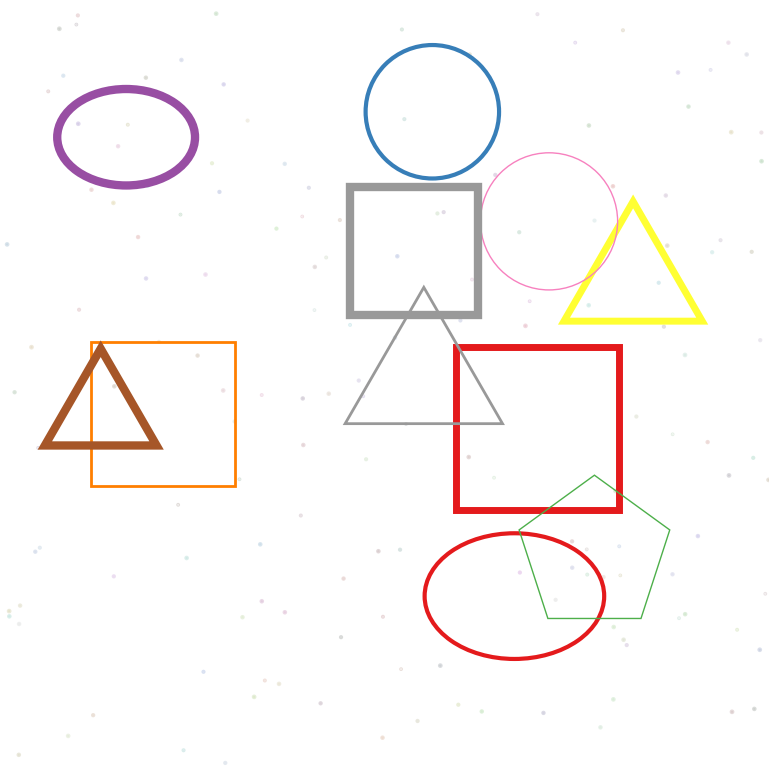[{"shape": "oval", "thickness": 1.5, "radius": 0.58, "center": [0.668, 0.226]}, {"shape": "square", "thickness": 2.5, "radius": 0.53, "center": [0.698, 0.443]}, {"shape": "circle", "thickness": 1.5, "radius": 0.43, "center": [0.561, 0.855]}, {"shape": "pentagon", "thickness": 0.5, "radius": 0.51, "center": [0.772, 0.28]}, {"shape": "oval", "thickness": 3, "radius": 0.45, "center": [0.164, 0.822]}, {"shape": "square", "thickness": 1, "radius": 0.47, "center": [0.211, 0.462]}, {"shape": "triangle", "thickness": 2.5, "radius": 0.52, "center": [0.822, 0.635]}, {"shape": "triangle", "thickness": 3, "radius": 0.42, "center": [0.131, 0.463]}, {"shape": "circle", "thickness": 0.5, "radius": 0.45, "center": [0.713, 0.713]}, {"shape": "square", "thickness": 3, "radius": 0.42, "center": [0.537, 0.674]}, {"shape": "triangle", "thickness": 1, "radius": 0.59, "center": [0.55, 0.509]}]